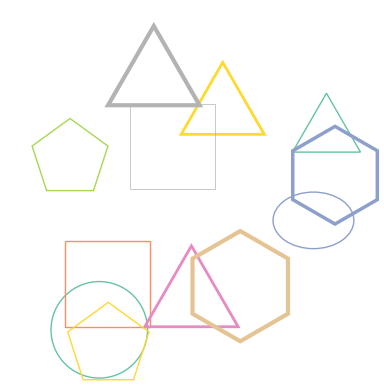[{"shape": "triangle", "thickness": 1, "radius": 0.51, "center": [0.848, 0.656]}, {"shape": "circle", "thickness": 1, "radius": 0.63, "center": [0.258, 0.143]}, {"shape": "square", "thickness": 1, "radius": 0.55, "center": [0.28, 0.262]}, {"shape": "hexagon", "thickness": 2.5, "radius": 0.63, "center": [0.87, 0.545]}, {"shape": "oval", "thickness": 1, "radius": 0.52, "center": [0.814, 0.428]}, {"shape": "triangle", "thickness": 2, "radius": 0.7, "center": [0.497, 0.221]}, {"shape": "pentagon", "thickness": 1, "radius": 0.52, "center": [0.182, 0.589]}, {"shape": "pentagon", "thickness": 1, "radius": 0.56, "center": [0.281, 0.104]}, {"shape": "triangle", "thickness": 2, "radius": 0.62, "center": [0.579, 0.713]}, {"shape": "hexagon", "thickness": 3, "radius": 0.72, "center": [0.624, 0.257]}, {"shape": "square", "thickness": 0.5, "radius": 0.55, "center": [0.448, 0.619]}, {"shape": "triangle", "thickness": 3, "radius": 0.69, "center": [0.399, 0.795]}]